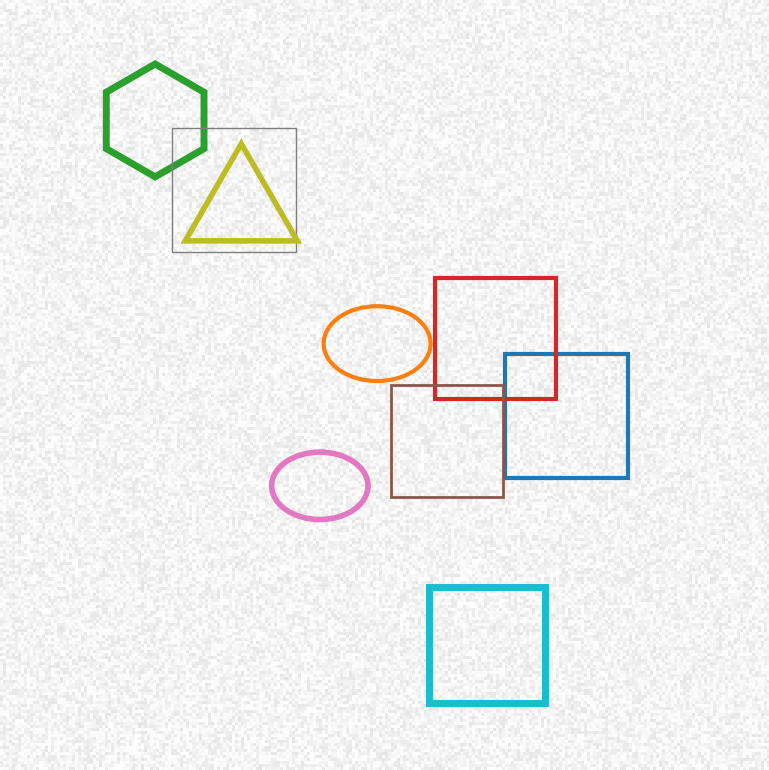[{"shape": "square", "thickness": 1.5, "radius": 0.4, "center": [0.736, 0.46]}, {"shape": "oval", "thickness": 1.5, "radius": 0.35, "center": [0.49, 0.554]}, {"shape": "hexagon", "thickness": 2.5, "radius": 0.37, "center": [0.201, 0.844]}, {"shape": "square", "thickness": 1.5, "radius": 0.39, "center": [0.644, 0.561]}, {"shape": "square", "thickness": 1, "radius": 0.36, "center": [0.58, 0.427]}, {"shape": "oval", "thickness": 2, "radius": 0.31, "center": [0.415, 0.369]}, {"shape": "square", "thickness": 0.5, "radius": 0.4, "center": [0.304, 0.753]}, {"shape": "triangle", "thickness": 2, "radius": 0.42, "center": [0.313, 0.729]}, {"shape": "square", "thickness": 2.5, "radius": 0.38, "center": [0.632, 0.162]}]